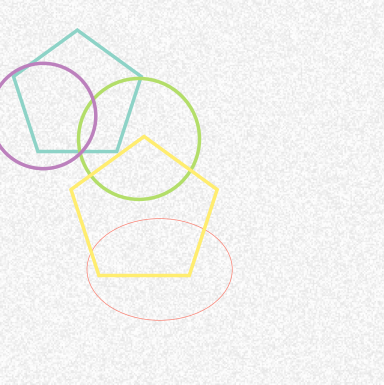[{"shape": "pentagon", "thickness": 2.5, "radius": 0.87, "center": [0.201, 0.747]}, {"shape": "oval", "thickness": 0.5, "radius": 0.94, "center": [0.415, 0.3]}, {"shape": "circle", "thickness": 2.5, "radius": 0.79, "center": [0.361, 0.639]}, {"shape": "circle", "thickness": 2.5, "radius": 0.68, "center": [0.112, 0.699]}, {"shape": "pentagon", "thickness": 2.5, "radius": 1.0, "center": [0.374, 0.446]}]